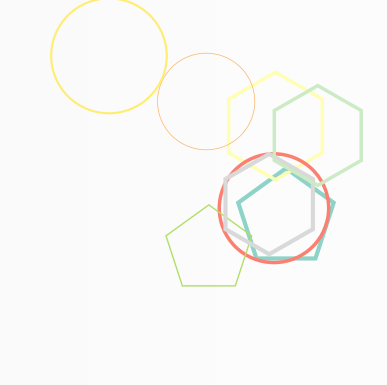[{"shape": "pentagon", "thickness": 3, "radius": 0.65, "center": [0.738, 0.433]}, {"shape": "hexagon", "thickness": 2.5, "radius": 0.7, "center": [0.711, 0.673]}, {"shape": "circle", "thickness": 2.5, "radius": 0.71, "center": [0.707, 0.459]}, {"shape": "circle", "thickness": 0.5, "radius": 0.63, "center": [0.532, 0.736]}, {"shape": "pentagon", "thickness": 1, "radius": 0.58, "center": [0.539, 0.352]}, {"shape": "hexagon", "thickness": 3, "radius": 0.65, "center": [0.695, 0.47]}, {"shape": "hexagon", "thickness": 2.5, "radius": 0.65, "center": [0.82, 0.648]}, {"shape": "circle", "thickness": 1.5, "radius": 0.75, "center": [0.281, 0.855]}]